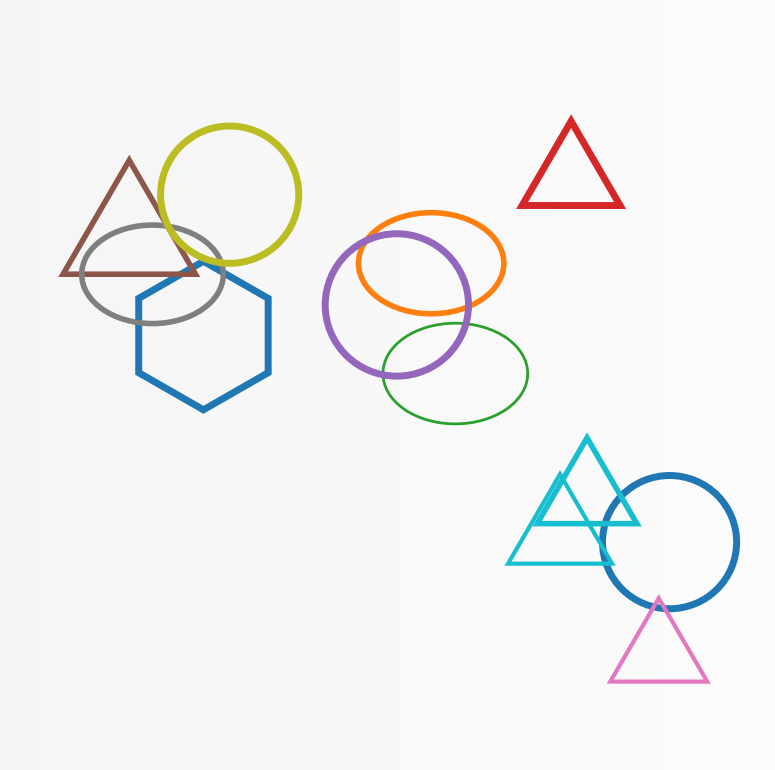[{"shape": "hexagon", "thickness": 2.5, "radius": 0.48, "center": [0.263, 0.564]}, {"shape": "circle", "thickness": 2.5, "radius": 0.43, "center": [0.864, 0.296]}, {"shape": "oval", "thickness": 2, "radius": 0.47, "center": [0.556, 0.658]}, {"shape": "oval", "thickness": 1, "radius": 0.47, "center": [0.588, 0.515]}, {"shape": "triangle", "thickness": 2.5, "radius": 0.37, "center": [0.737, 0.77]}, {"shape": "circle", "thickness": 2.5, "radius": 0.46, "center": [0.512, 0.604]}, {"shape": "triangle", "thickness": 2, "radius": 0.49, "center": [0.167, 0.693]}, {"shape": "triangle", "thickness": 1.5, "radius": 0.36, "center": [0.85, 0.151]}, {"shape": "oval", "thickness": 2, "radius": 0.46, "center": [0.197, 0.644]}, {"shape": "circle", "thickness": 2.5, "radius": 0.45, "center": [0.296, 0.747]}, {"shape": "triangle", "thickness": 2, "radius": 0.37, "center": [0.757, 0.357]}, {"shape": "triangle", "thickness": 1.5, "radius": 0.39, "center": [0.723, 0.307]}]